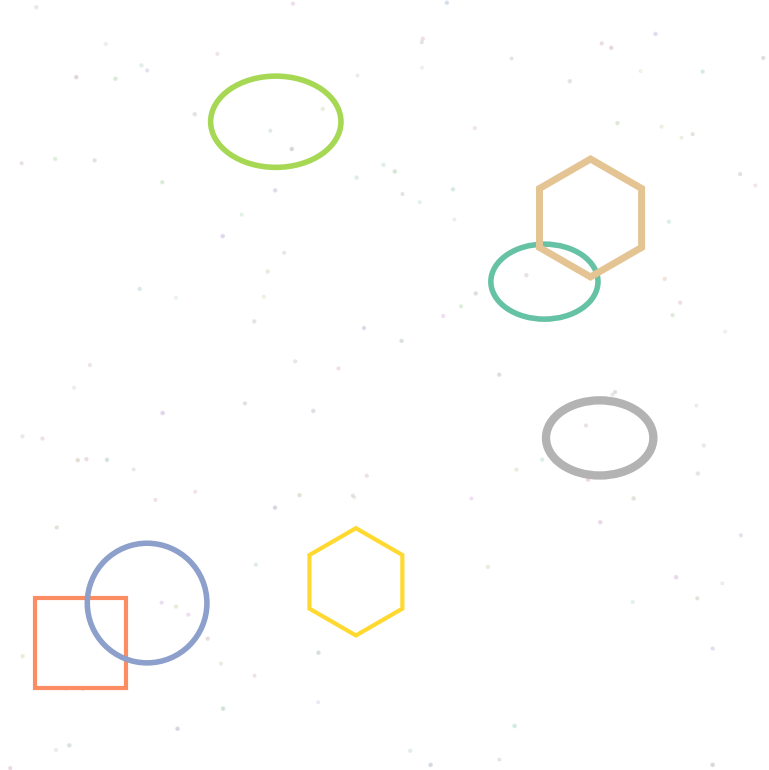[{"shape": "oval", "thickness": 2, "radius": 0.35, "center": [0.707, 0.634]}, {"shape": "square", "thickness": 1.5, "radius": 0.29, "center": [0.104, 0.165]}, {"shape": "circle", "thickness": 2, "radius": 0.39, "center": [0.191, 0.217]}, {"shape": "oval", "thickness": 2, "radius": 0.42, "center": [0.358, 0.842]}, {"shape": "hexagon", "thickness": 1.5, "radius": 0.35, "center": [0.462, 0.244]}, {"shape": "hexagon", "thickness": 2.5, "radius": 0.38, "center": [0.767, 0.717]}, {"shape": "oval", "thickness": 3, "radius": 0.35, "center": [0.779, 0.431]}]